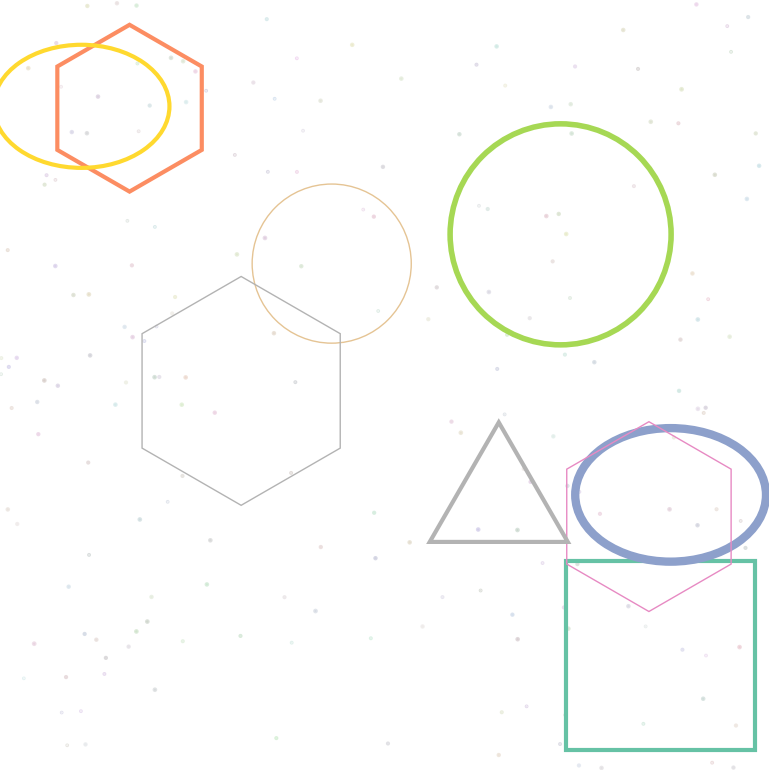[{"shape": "square", "thickness": 1.5, "radius": 0.61, "center": [0.858, 0.149]}, {"shape": "hexagon", "thickness": 1.5, "radius": 0.54, "center": [0.168, 0.859]}, {"shape": "oval", "thickness": 3, "radius": 0.62, "center": [0.871, 0.357]}, {"shape": "hexagon", "thickness": 0.5, "radius": 0.62, "center": [0.843, 0.329]}, {"shape": "circle", "thickness": 2, "radius": 0.72, "center": [0.728, 0.696]}, {"shape": "oval", "thickness": 1.5, "radius": 0.57, "center": [0.106, 0.862]}, {"shape": "circle", "thickness": 0.5, "radius": 0.52, "center": [0.431, 0.658]}, {"shape": "triangle", "thickness": 1.5, "radius": 0.52, "center": [0.648, 0.348]}, {"shape": "hexagon", "thickness": 0.5, "radius": 0.74, "center": [0.313, 0.492]}]